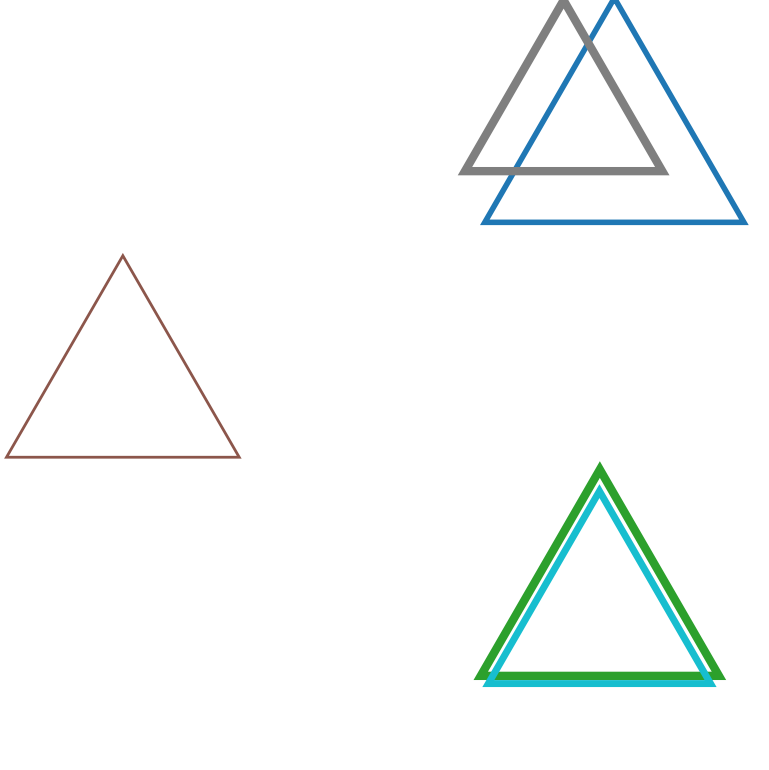[{"shape": "triangle", "thickness": 2, "radius": 0.97, "center": [0.798, 0.808]}, {"shape": "triangle", "thickness": 3, "radius": 0.89, "center": [0.779, 0.212]}, {"shape": "triangle", "thickness": 1, "radius": 0.87, "center": [0.16, 0.493]}, {"shape": "triangle", "thickness": 3, "radius": 0.74, "center": [0.732, 0.852]}, {"shape": "triangle", "thickness": 2.5, "radius": 0.83, "center": [0.779, 0.196]}]